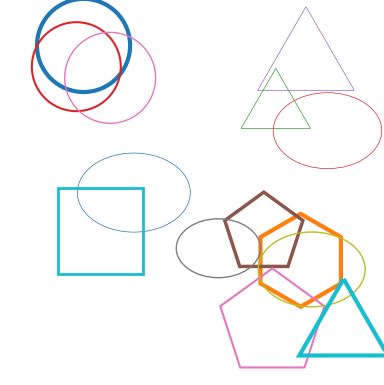[{"shape": "oval", "thickness": 0.5, "radius": 0.73, "center": [0.348, 0.5]}, {"shape": "circle", "thickness": 3, "radius": 0.6, "center": [0.217, 0.882]}, {"shape": "hexagon", "thickness": 3, "radius": 0.6, "center": [0.781, 0.324]}, {"shape": "triangle", "thickness": 0.5, "radius": 0.52, "center": [0.716, 0.718]}, {"shape": "circle", "thickness": 1.5, "radius": 0.58, "center": [0.198, 0.827]}, {"shape": "oval", "thickness": 0.5, "radius": 0.7, "center": [0.851, 0.661]}, {"shape": "triangle", "thickness": 0.5, "radius": 0.72, "center": [0.795, 0.838]}, {"shape": "pentagon", "thickness": 2.5, "radius": 0.53, "center": [0.685, 0.394]}, {"shape": "pentagon", "thickness": 1.5, "radius": 0.71, "center": [0.707, 0.161]}, {"shape": "circle", "thickness": 1, "radius": 0.59, "center": [0.286, 0.798]}, {"shape": "oval", "thickness": 1, "radius": 0.55, "center": [0.567, 0.355]}, {"shape": "oval", "thickness": 1, "radius": 0.69, "center": [0.81, 0.3]}, {"shape": "square", "thickness": 2, "radius": 0.55, "center": [0.26, 0.4]}, {"shape": "triangle", "thickness": 3, "radius": 0.66, "center": [0.892, 0.143]}]